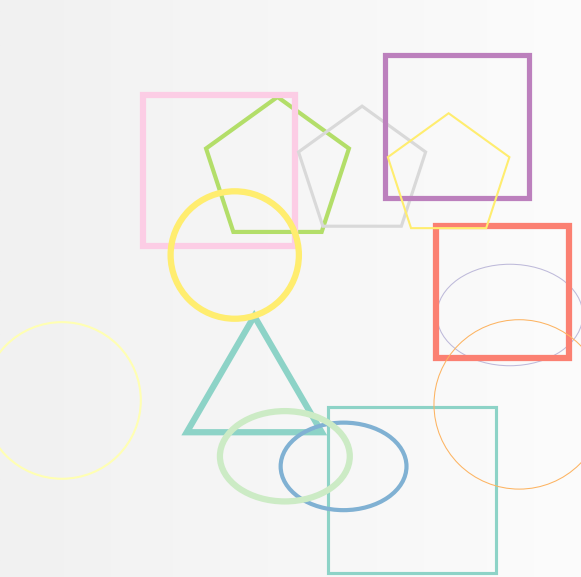[{"shape": "square", "thickness": 1.5, "radius": 0.72, "center": [0.708, 0.151]}, {"shape": "triangle", "thickness": 3, "radius": 0.67, "center": [0.437, 0.318]}, {"shape": "circle", "thickness": 1, "radius": 0.68, "center": [0.107, 0.306]}, {"shape": "oval", "thickness": 0.5, "radius": 0.63, "center": [0.877, 0.454]}, {"shape": "square", "thickness": 3, "radius": 0.57, "center": [0.864, 0.494]}, {"shape": "oval", "thickness": 2, "radius": 0.54, "center": [0.591, 0.192]}, {"shape": "circle", "thickness": 0.5, "radius": 0.73, "center": [0.893, 0.299]}, {"shape": "pentagon", "thickness": 2, "radius": 0.65, "center": [0.477, 0.702]}, {"shape": "square", "thickness": 3, "radius": 0.66, "center": [0.377, 0.704]}, {"shape": "pentagon", "thickness": 1.5, "radius": 0.57, "center": [0.623, 0.7]}, {"shape": "square", "thickness": 2.5, "radius": 0.62, "center": [0.786, 0.78]}, {"shape": "oval", "thickness": 3, "radius": 0.56, "center": [0.49, 0.209]}, {"shape": "circle", "thickness": 3, "radius": 0.55, "center": [0.404, 0.558]}, {"shape": "pentagon", "thickness": 1, "radius": 0.55, "center": [0.772, 0.693]}]